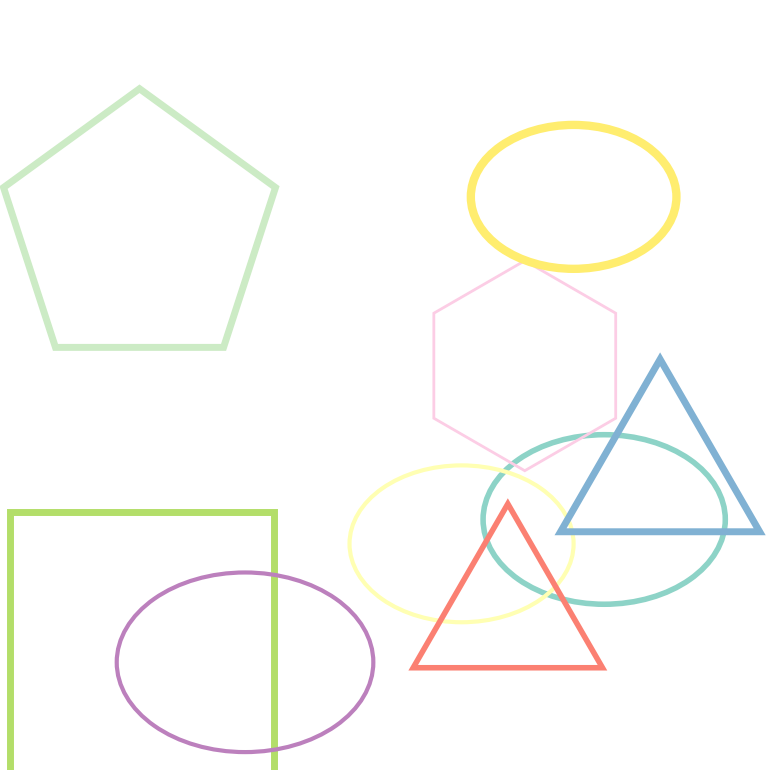[{"shape": "oval", "thickness": 2, "radius": 0.79, "center": [0.785, 0.325]}, {"shape": "oval", "thickness": 1.5, "radius": 0.73, "center": [0.599, 0.294]}, {"shape": "triangle", "thickness": 2, "radius": 0.71, "center": [0.66, 0.204]}, {"shape": "triangle", "thickness": 2.5, "radius": 0.75, "center": [0.857, 0.384]}, {"shape": "square", "thickness": 2.5, "radius": 0.86, "center": [0.184, 0.164]}, {"shape": "hexagon", "thickness": 1, "radius": 0.68, "center": [0.682, 0.525]}, {"shape": "oval", "thickness": 1.5, "radius": 0.83, "center": [0.318, 0.14]}, {"shape": "pentagon", "thickness": 2.5, "radius": 0.93, "center": [0.181, 0.699]}, {"shape": "oval", "thickness": 3, "radius": 0.67, "center": [0.745, 0.744]}]